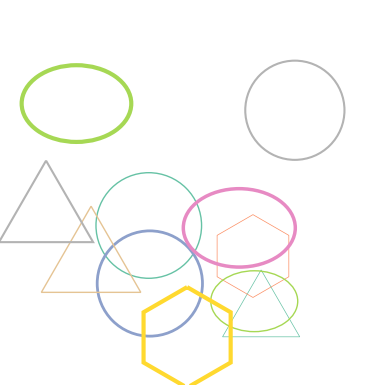[{"shape": "circle", "thickness": 1, "radius": 0.69, "center": [0.386, 0.414]}, {"shape": "triangle", "thickness": 0.5, "radius": 0.58, "center": [0.678, 0.183]}, {"shape": "hexagon", "thickness": 0.5, "radius": 0.54, "center": [0.657, 0.335]}, {"shape": "circle", "thickness": 2, "radius": 0.68, "center": [0.389, 0.264]}, {"shape": "oval", "thickness": 2.5, "radius": 0.73, "center": [0.622, 0.408]}, {"shape": "oval", "thickness": 3, "radius": 0.71, "center": [0.199, 0.731]}, {"shape": "oval", "thickness": 1, "radius": 0.56, "center": [0.66, 0.218]}, {"shape": "hexagon", "thickness": 3, "radius": 0.65, "center": [0.486, 0.124]}, {"shape": "triangle", "thickness": 1, "radius": 0.75, "center": [0.237, 0.315]}, {"shape": "triangle", "thickness": 1.5, "radius": 0.71, "center": [0.12, 0.442]}, {"shape": "circle", "thickness": 1.5, "radius": 0.64, "center": [0.766, 0.714]}]